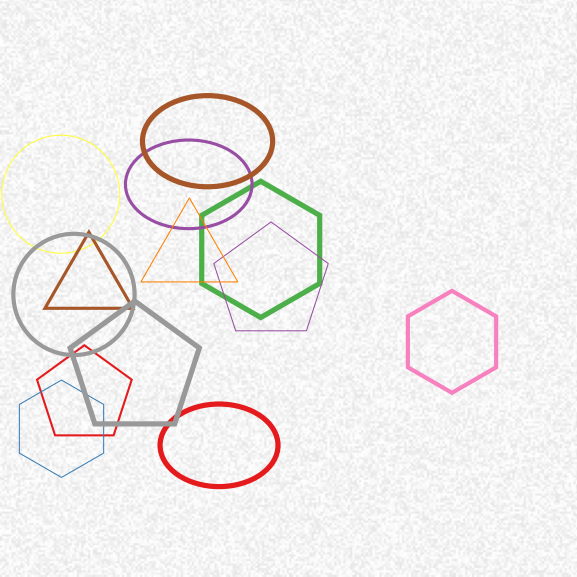[{"shape": "pentagon", "thickness": 1, "radius": 0.43, "center": [0.146, 0.315]}, {"shape": "oval", "thickness": 2.5, "radius": 0.51, "center": [0.379, 0.228]}, {"shape": "hexagon", "thickness": 0.5, "radius": 0.42, "center": [0.107, 0.257]}, {"shape": "hexagon", "thickness": 2.5, "radius": 0.59, "center": [0.451, 0.567]}, {"shape": "oval", "thickness": 1.5, "radius": 0.55, "center": [0.327, 0.68]}, {"shape": "pentagon", "thickness": 0.5, "radius": 0.52, "center": [0.469, 0.511]}, {"shape": "triangle", "thickness": 0.5, "radius": 0.48, "center": [0.328, 0.559]}, {"shape": "circle", "thickness": 0.5, "radius": 0.51, "center": [0.105, 0.663]}, {"shape": "triangle", "thickness": 1.5, "radius": 0.44, "center": [0.154, 0.509]}, {"shape": "oval", "thickness": 2.5, "radius": 0.56, "center": [0.359, 0.755]}, {"shape": "hexagon", "thickness": 2, "radius": 0.44, "center": [0.783, 0.407]}, {"shape": "circle", "thickness": 2, "radius": 0.52, "center": [0.128, 0.489]}, {"shape": "pentagon", "thickness": 2.5, "radius": 0.59, "center": [0.233, 0.36]}]